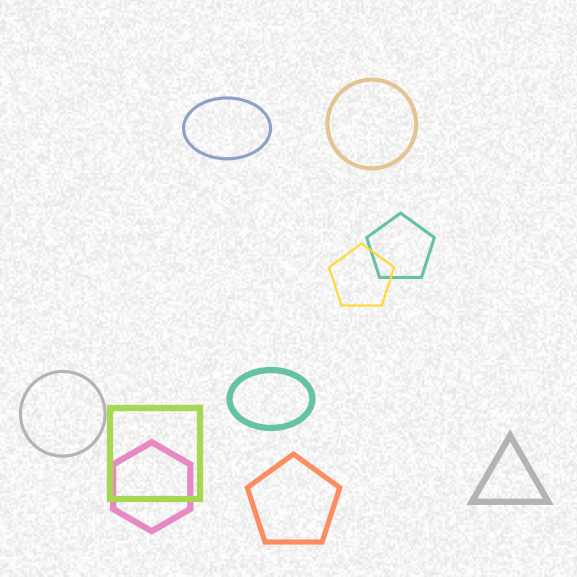[{"shape": "pentagon", "thickness": 1.5, "radius": 0.31, "center": [0.694, 0.569]}, {"shape": "oval", "thickness": 3, "radius": 0.36, "center": [0.469, 0.308]}, {"shape": "pentagon", "thickness": 2.5, "radius": 0.42, "center": [0.508, 0.129]}, {"shape": "oval", "thickness": 1.5, "radius": 0.38, "center": [0.393, 0.777]}, {"shape": "hexagon", "thickness": 3, "radius": 0.39, "center": [0.263, 0.156]}, {"shape": "square", "thickness": 3, "radius": 0.39, "center": [0.269, 0.214]}, {"shape": "pentagon", "thickness": 1, "radius": 0.3, "center": [0.626, 0.518]}, {"shape": "circle", "thickness": 2, "radius": 0.38, "center": [0.644, 0.784]}, {"shape": "circle", "thickness": 1.5, "radius": 0.37, "center": [0.109, 0.283]}, {"shape": "triangle", "thickness": 3, "radius": 0.38, "center": [0.883, 0.168]}]